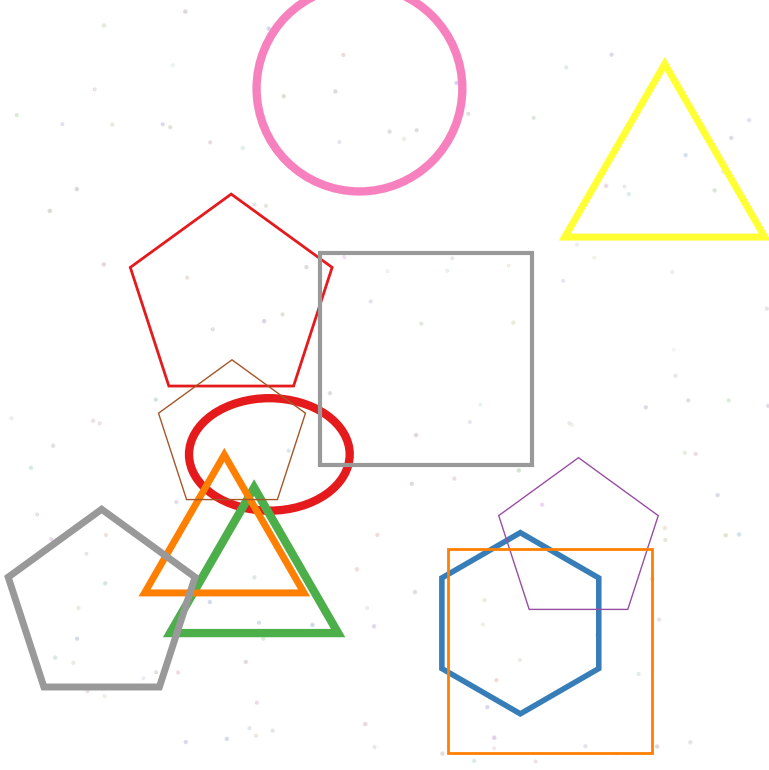[{"shape": "pentagon", "thickness": 1, "radius": 0.69, "center": [0.3, 0.61]}, {"shape": "oval", "thickness": 3, "radius": 0.52, "center": [0.35, 0.41]}, {"shape": "hexagon", "thickness": 2, "radius": 0.59, "center": [0.676, 0.191]}, {"shape": "triangle", "thickness": 3, "radius": 0.63, "center": [0.33, 0.241]}, {"shape": "pentagon", "thickness": 0.5, "radius": 0.54, "center": [0.751, 0.297]}, {"shape": "square", "thickness": 1, "radius": 0.66, "center": [0.714, 0.155]}, {"shape": "triangle", "thickness": 2.5, "radius": 0.6, "center": [0.291, 0.29]}, {"shape": "triangle", "thickness": 2.5, "radius": 0.75, "center": [0.863, 0.767]}, {"shape": "pentagon", "thickness": 0.5, "radius": 0.5, "center": [0.301, 0.432]}, {"shape": "circle", "thickness": 3, "radius": 0.67, "center": [0.467, 0.885]}, {"shape": "pentagon", "thickness": 2.5, "radius": 0.64, "center": [0.132, 0.211]}, {"shape": "square", "thickness": 1.5, "radius": 0.69, "center": [0.554, 0.533]}]